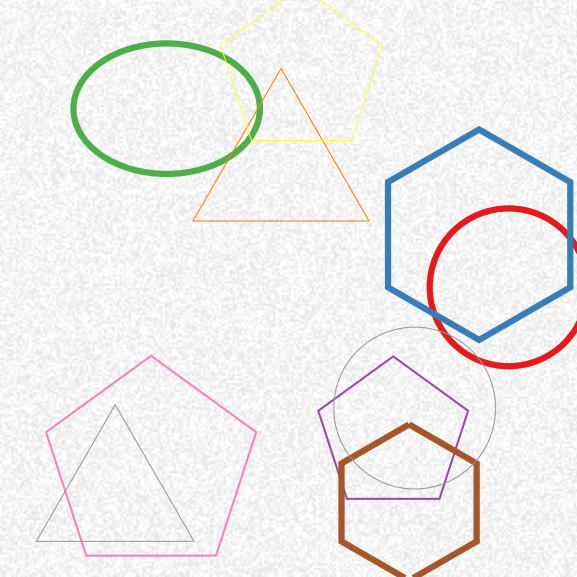[{"shape": "circle", "thickness": 3, "radius": 0.68, "center": [0.881, 0.502]}, {"shape": "hexagon", "thickness": 3, "radius": 0.91, "center": [0.83, 0.593]}, {"shape": "oval", "thickness": 3, "radius": 0.81, "center": [0.289, 0.811]}, {"shape": "pentagon", "thickness": 1, "radius": 0.68, "center": [0.681, 0.246]}, {"shape": "triangle", "thickness": 0.5, "radius": 0.88, "center": [0.487, 0.704]}, {"shape": "pentagon", "thickness": 0.5, "radius": 0.74, "center": [0.522, 0.875]}, {"shape": "hexagon", "thickness": 3, "radius": 0.68, "center": [0.708, 0.129]}, {"shape": "pentagon", "thickness": 1, "radius": 0.96, "center": [0.262, 0.192]}, {"shape": "circle", "thickness": 0.5, "radius": 0.7, "center": [0.718, 0.293]}, {"shape": "triangle", "thickness": 0.5, "radius": 0.79, "center": [0.199, 0.141]}]